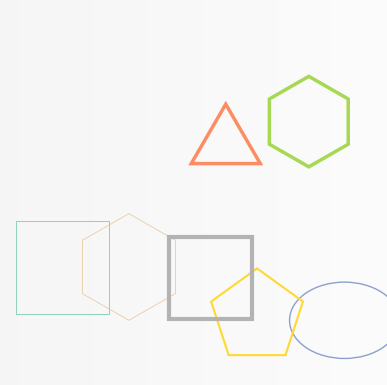[{"shape": "square", "thickness": 0.5, "radius": 0.6, "center": [0.161, 0.305]}, {"shape": "triangle", "thickness": 2.5, "radius": 0.51, "center": [0.583, 0.626]}, {"shape": "oval", "thickness": 1, "radius": 0.71, "center": [0.889, 0.168]}, {"shape": "hexagon", "thickness": 2.5, "radius": 0.59, "center": [0.797, 0.684]}, {"shape": "pentagon", "thickness": 1.5, "radius": 0.62, "center": [0.663, 0.178]}, {"shape": "hexagon", "thickness": 0.5, "radius": 0.69, "center": [0.333, 0.307]}, {"shape": "square", "thickness": 3, "radius": 0.53, "center": [0.543, 0.279]}]